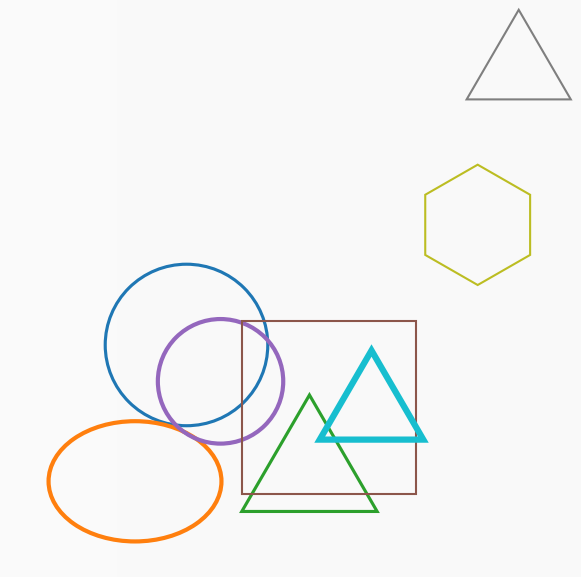[{"shape": "circle", "thickness": 1.5, "radius": 0.7, "center": [0.321, 0.402]}, {"shape": "oval", "thickness": 2, "radius": 0.74, "center": [0.232, 0.166]}, {"shape": "triangle", "thickness": 1.5, "radius": 0.67, "center": [0.532, 0.181]}, {"shape": "circle", "thickness": 2, "radius": 0.54, "center": [0.379, 0.339]}, {"shape": "square", "thickness": 1, "radius": 0.75, "center": [0.566, 0.294]}, {"shape": "triangle", "thickness": 1, "radius": 0.52, "center": [0.892, 0.879]}, {"shape": "hexagon", "thickness": 1, "radius": 0.52, "center": [0.822, 0.61]}, {"shape": "triangle", "thickness": 3, "radius": 0.51, "center": [0.639, 0.289]}]